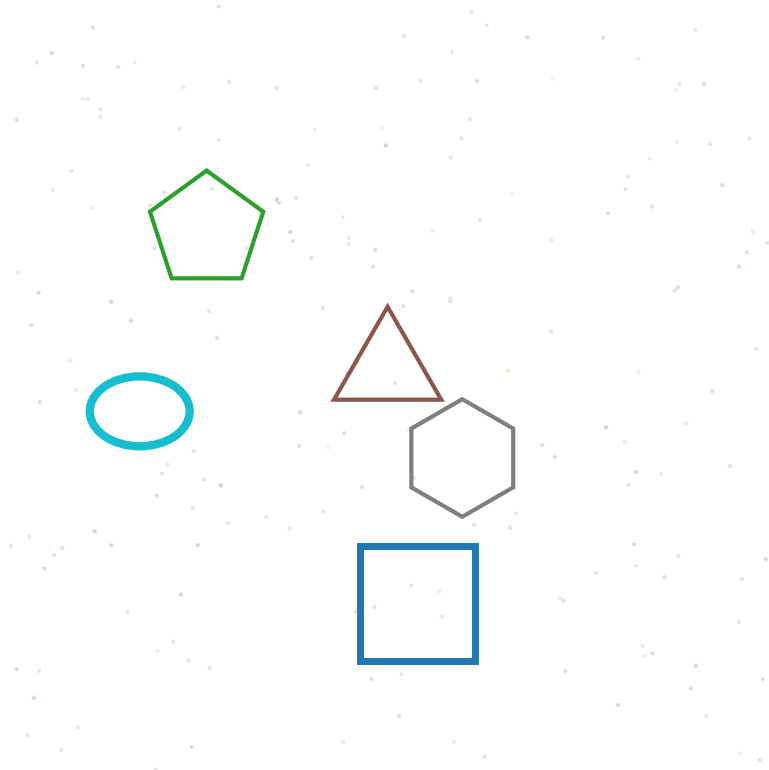[{"shape": "square", "thickness": 2.5, "radius": 0.37, "center": [0.542, 0.216]}, {"shape": "pentagon", "thickness": 1.5, "radius": 0.39, "center": [0.268, 0.701]}, {"shape": "triangle", "thickness": 1.5, "radius": 0.4, "center": [0.503, 0.521]}, {"shape": "hexagon", "thickness": 1.5, "radius": 0.38, "center": [0.6, 0.405]}, {"shape": "oval", "thickness": 3, "radius": 0.32, "center": [0.181, 0.466]}]